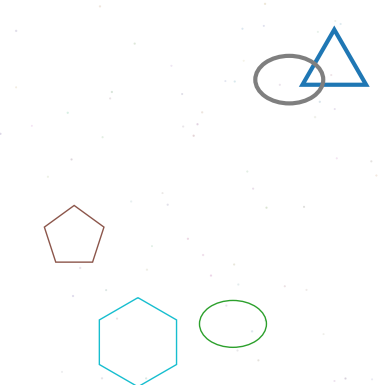[{"shape": "triangle", "thickness": 3, "radius": 0.48, "center": [0.868, 0.828]}, {"shape": "oval", "thickness": 1, "radius": 0.43, "center": [0.605, 0.159]}, {"shape": "pentagon", "thickness": 1, "radius": 0.41, "center": [0.193, 0.385]}, {"shape": "oval", "thickness": 3, "radius": 0.44, "center": [0.751, 0.793]}, {"shape": "hexagon", "thickness": 1, "radius": 0.58, "center": [0.358, 0.111]}]